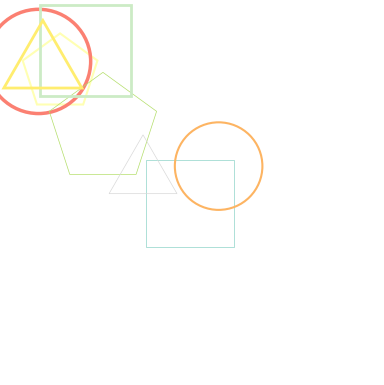[{"shape": "square", "thickness": 0.5, "radius": 0.57, "center": [0.494, 0.472]}, {"shape": "pentagon", "thickness": 1.5, "radius": 0.51, "center": [0.156, 0.811]}, {"shape": "circle", "thickness": 2.5, "radius": 0.68, "center": [0.1, 0.84]}, {"shape": "circle", "thickness": 1.5, "radius": 0.57, "center": [0.568, 0.569]}, {"shape": "pentagon", "thickness": 0.5, "radius": 0.73, "center": [0.267, 0.666]}, {"shape": "triangle", "thickness": 0.5, "radius": 0.51, "center": [0.372, 0.548]}, {"shape": "square", "thickness": 2, "radius": 0.59, "center": [0.222, 0.87]}, {"shape": "triangle", "thickness": 2, "radius": 0.58, "center": [0.111, 0.83]}]